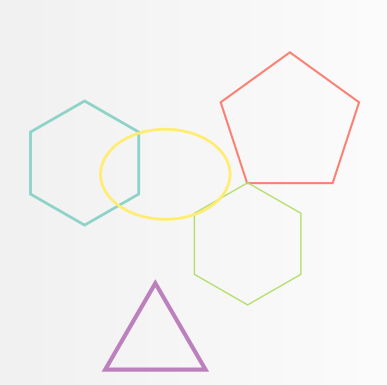[{"shape": "hexagon", "thickness": 2, "radius": 0.81, "center": [0.218, 0.577]}, {"shape": "pentagon", "thickness": 1.5, "radius": 0.94, "center": [0.748, 0.676]}, {"shape": "hexagon", "thickness": 1, "radius": 0.79, "center": [0.639, 0.367]}, {"shape": "triangle", "thickness": 3, "radius": 0.75, "center": [0.401, 0.115]}, {"shape": "oval", "thickness": 2, "radius": 0.84, "center": [0.427, 0.547]}]